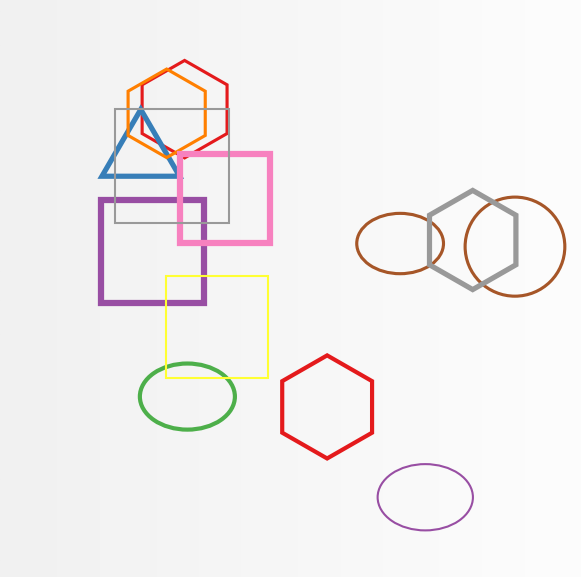[{"shape": "hexagon", "thickness": 2, "radius": 0.45, "center": [0.563, 0.294]}, {"shape": "hexagon", "thickness": 1.5, "radius": 0.42, "center": [0.318, 0.81]}, {"shape": "triangle", "thickness": 2.5, "radius": 0.39, "center": [0.242, 0.733]}, {"shape": "oval", "thickness": 2, "radius": 0.41, "center": [0.322, 0.312]}, {"shape": "oval", "thickness": 1, "radius": 0.41, "center": [0.732, 0.138]}, {"shape": "square", "thickness": 3, "radius": 0.45, "center": [0.262, 0.563]}, {"shape": "hexagon", "thickness": 1.5, "radius": 0.38, "center": [0.287, 0.803]}, {"shape": "square", "thickness": 1, "radius": 0.44, "center": [0.374, 0.433]}, {"shape": "circle", "thickness": 1.5, "radius": 0.43, "center": [0.886, 0.572]}, {"shape": "oval", "thickness": 1.5, "radius": 0.37, "center": [0.688, 0.577]}, {"shape": "square", "thickness": 3, "radius": 0.38, "center": [0.387, 0.655]}, {"shape": "square", "thickness": 1, "radius": 0.49, "center": [0.296, 0.711]}, {"shape": "hexagon", "thickness": 2.5, "radius": 0.43, "center": [0.813, 0.584]}]